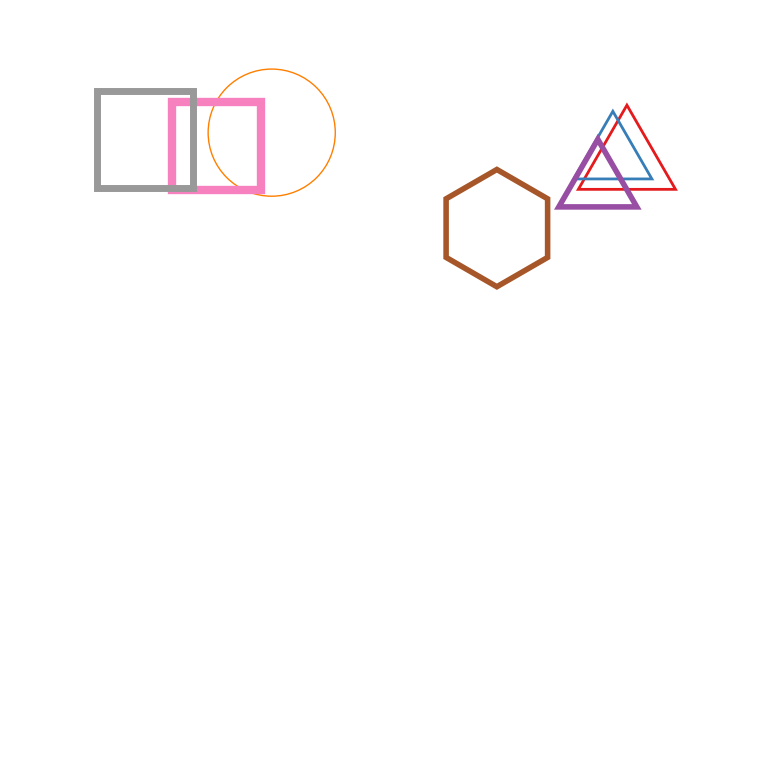[{"shape": "triangle", "thickness": 1, "radius": 0.36, "center": [0.814, 0.791]}, {"shape": "triangle", "thickness": 1, "radius": 0.29, "center": [0.796, 0.797]}, {"shape": "triangle", "thickness": 2, "radius": 0.29, "center": [0.776, 0.761]}, {"shape": "circle", "thickness": 0.5, "radius": 0.41, "center": [0.353, 0.828]}, {"shape": "hexagon", "thickness": 2, "radius": 0.38, "center": [0.645, 0.704]}, {"shape": "square", "thickness": 3, "radius": 0.29, "center": [0.281, 0.811]}, {"shape": "square", "thickness": 2.5, "radius": 0.31, "center": [0.188, 0.819]}]